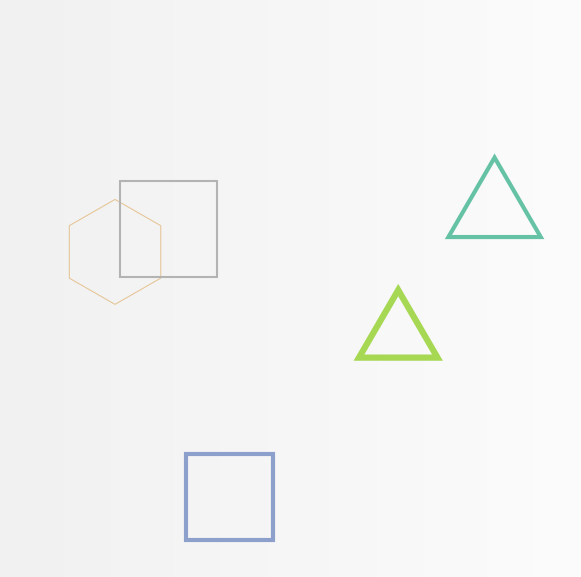[{"shape": "triangle", "thickness": 2, "radius": 0.46, "center": [0.851, 0.635]}, {"shape": "square", "thickness": 2, "radius": 0.37, "center": [0.395, 0.139]}, {"shape": "triangle", "thickness": 3, "radius": 0.39, "center": [0.685, 0.419]}, {"shape": "hexagon", "thickness": 0.5, "radius": 0.45, "center": [0.198, 0.563]}, {"shape": "square", "thickness": 1, "radius": 0.42, "center": [0.291, 0.602]}]